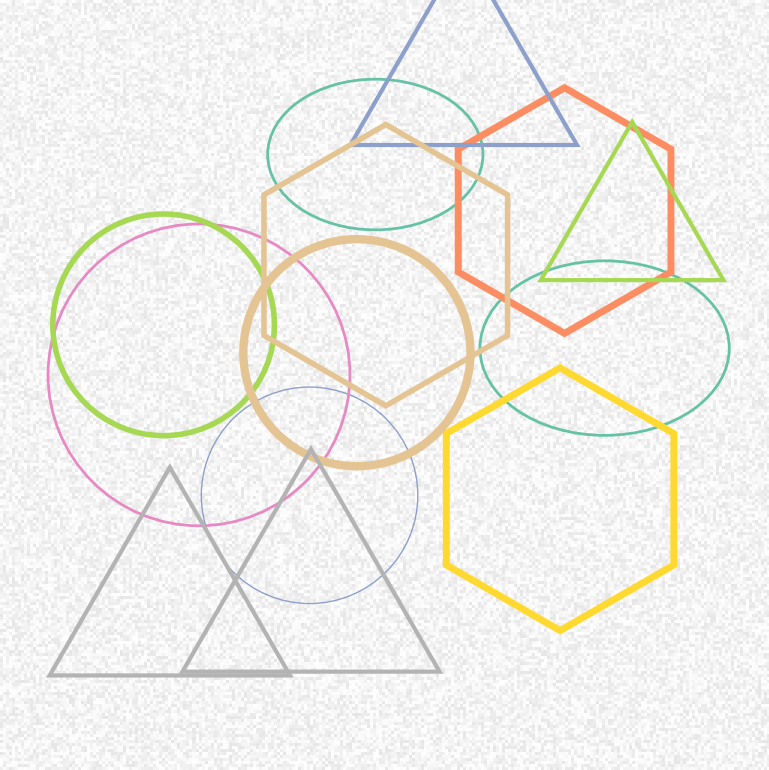[{"shape": "oval", "thickness": 1, "radius": 0.81, "center": [0.785, 0.548]}, {"shape": "oval", "thickness": 1, "radius": 0.7, "center": [0.487, 0.799]}, {"shape": "hexagon", "thickness": 2.5, "radius": 0.8, "center": [0.733, 0.727]}, {"shape": "circle", "thickness": 0.5, "radius": 0.7, "center": [0.402, 0.357]}, {"shape": "triangle", "thickness": 1.5, "radius": 0.85, "center": [0.602, 0.897]}, {"shape": "circle", "thickness": 1, "radius": 0.98, "center": [0.258, 0.513]}, {"shape": "triangle", "thickness": 1.5, "radius": 0.68, "center": [0.821, 0.705]}, {"shape": "circle", "thickness": 2, "radius": 0.72, "center": [0.212, 0.578]}, {"shape": "hexagon", "thickness": 2.5, "radius": 0.85, "center": [0.727, 0.352]}, {"shape": "circle", "thickness": 3, "radius": 0.74, "center": [0.464, 0.542]}, {"shape": "hexagon", "thickness": 2, "radius": 0.91, "center": [0.501, 0.656]}, {"shape": "triangle", "thickness": 1.5, "radius": 0.9, "center": [0.221, 0.213]}, {"shape": "triangle", "thickness": 1.5, "radius": 0.96, "center": [0.404, 0.224]}]